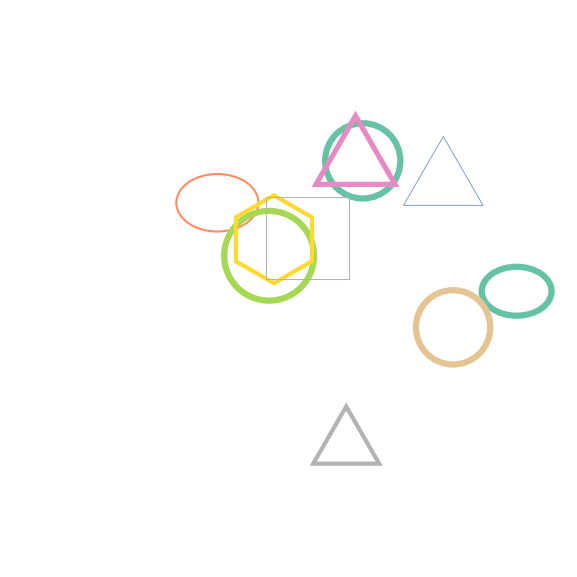[{"shape": "oval", "thickness": 3, "radius": 0.3, "center": [0.895, 0.495]}, {"shape": "circle", "thickness": 3, "radius": 0.33, "center": [0.628, 0.721]}, {"shape": "oval", "thickness": 1, "radius": 0.36, "center": [0.376, 0.648]}, {"shape": "triangle", "thickness": 0.5, "radius": 0.4, "center": [0.768, 0.683]}, {"shape": "triangle", "thickness": 2.5, "radius": 0.39, "center": [0.616, 0.719]}, {"shape": "circle", "thickness": 3, "radius": 0.39, "center": [0.466, 0.556]}, {"shape": "hexagon", "thickness": 2, "radius": 0.38, "center": [0.474, 0.585]}, {"shape": "circle", "thickness": 3, "radius": 0.32, "center": [0.785, 0.432]}, {"shape": "triangle", "thickness": 2, "radius": 0.33, "center": [0.599, 0.229]}, {"shape": "square", "thickness": 0.5, "radius": 0.36, "center": [0.532, 0.587]}]